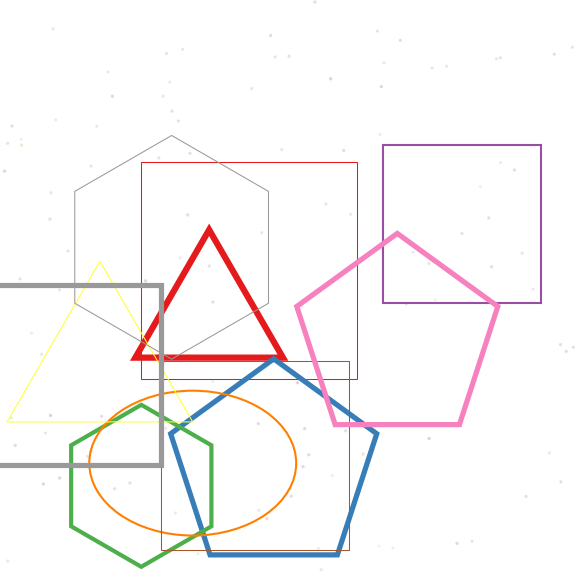[{"shape": "square", "thickness": 0.5, "radius": 0.94, "center": [0.431, 0.531]}, {"shape": "triangle", "thickness": 3, "radius": 0.74, "center": [0.362, 0.454]}, {"shape": "pentagon", "thickness": 2.5, "radius": 0.94, "center": [0.474, 0.19]}, {"shape": "hexagon", "thickness": 2, "radius": 0.7, "center": [0.245, 0.158]}, {"shape": "square", "thickness": 1, "radius": 0.68, "center": [0.801, 0.611]}, {"shape": "oval", "thickness": 1, "radius": 0.9, "center": [0.334, 0.197]}, {"shape": "triangle", "thickness": 0.5, "radius": 0.93, "center": [0.173, 0.361]}, {"shape": "square", "thickness": 0.5, "radius": 0.82, "center": [0.442, 0.21]}, {"shape": "pentagon", "thickness": 2.5, "radius": 0.92, "center": [0.688, 0.412]}, {"shape": "square", "thickness": 2.5, "radius": 0.78, "center": [0.124, 0.35]}, {"shape": "hexagon", "thickness": 0.5, "radius": 0.97, "center": [0.297, 0.571]}]